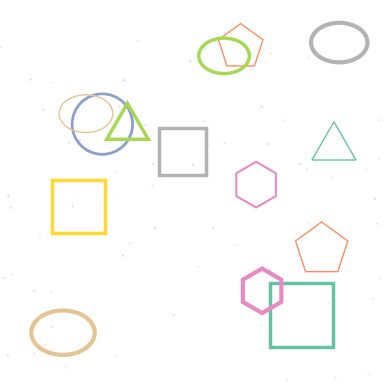[{"shape": "triangle", "thickness": 1, "radius": 0.33, "center": [0.867, 0.617]}, {"shape": "square", "thickness": 2.5, "radius": 0.41, "center": [0.783, 0.182]}, {"shape": "pentagon", "thickness": 1, "radius": 0.3, "center": [0.625, 0.878]}, {"shape": "pentagon", "thickness": 1, "radius": 0.36, "center": [0.835, 0.352]}, {"shape": "circle", "thickness": 2, "radius": 0.39, "center": [0.266, 0.678]}, {"shape": "hexagon", "thickness": 1.5, "radius": 0.3, "center": [0.665, 0.52]}, {"shape": "hexagon", "thickness": 3, "radius": 0.29, "center": [0.681, 0.245]}, {"shape": "oval", "thickness": 2.5, "radius": 0.33, "center": [0.582, 0.855]}, {"shape": "triangle", "thickness": 2.5, "radius": 0.31, "center": [0.331, 0.669]}, {"shape": "square", "thickness": 2.5, "radius": 0.35, "center": [0.204, 0.463]}, {"shape": "oval", "thickness": 1, "radius": 0.35, "center": [0.223, 0.705]}, {"shape": "oval", "thickness": 3, "radius": 0.41, "center": [0.164, 0.136]}, {"shape": "oval", "thickness": 3, "radius": 0.37, "center": [0.881, 0.889]}, {"shape": "square", "thickness": 2.5, "radius": 0.31, "center": [0.474, 0.607]}]